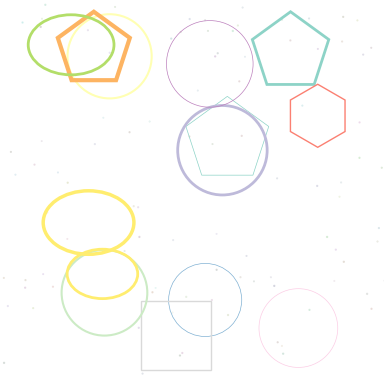[{"shape": "pentagon", "thickness": 0.5, "radius": 0.57, "center": [0.59, 0.637]}, {"shape": "pentagon", "thickness": 2, "radius": 0.52, "center": [0.755, 0.865]}, {"shape": "circle", "thickness": 1.5, "radius": 0.55, "center": [0.285, 0.854]}, {"shape": "circle", "thickness": 2, "radius": 0.58, "center": [0.578, 0.61]}, {"shape": "hexagon", "thickness": 1, "radius": 0.41, "center": [0.825, 0.699]}, {"shape": "circle", "thickness": 0.5, "radius": 0.47, "center": [0.533, 0.221]}, {"shape": "pentagon", "thickness": 3, "radius": 0.49, "center": [0.244, 0.871]}, {"shape": "oval", "thickness": 2, "radius": 0.56, "center": [0.185, 0.884]}, {"shape": "circle", "thickness": 0.5, "radius": 0.51, "center": [0.775, 0.148]}, {"shape": "square", "thickness": 1, "radius": 0.45, "center": [0.457, 0.129]}, {"shape": "circle", "thickness": 0.5, "radius": 0.56, "center": [0.545, 0.834]}, {"shape": "circle", "thickness": 1.5, "radius": 0.56, "center": [0.271, 0.24]}, {"shape": "oval", "thickness": 2.5, "radius": 0.59, "center": [0.23, 0.422]}, {"shape": "oval", "thickness": 2, "radius": 0.46, "center": [0.266, 0.289]}]